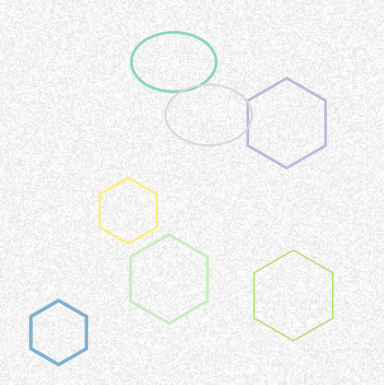[{"shape": "oval", "thickness": 2, "radius": 0.55, "center": [0.451, 0.839]}, {"shape": "hexagon", "thickness": 2, "radius": 0.58, "center": [0.745, 0.68]}, {"shape": "hexagon", "thickness": 2.5, "radius": 0.42, "center": [0.152, 0.136]}, {"shape": "hexagon", "thickness": 1, "radius": 0.59, "center": [0.762, 0.233]}, {"shape": "oval", "thickness": 1.5, "radius": 0.56, "center": [0.542, 0.701]}, {"shape": "hexagon", "thickness": 2, "radius": 0.58, "center": [0.439, 0.275]}, {"shape": "hexagon", "thickness": 1.5, "radius": 0.43, "center": [0.333, 0.453]}]